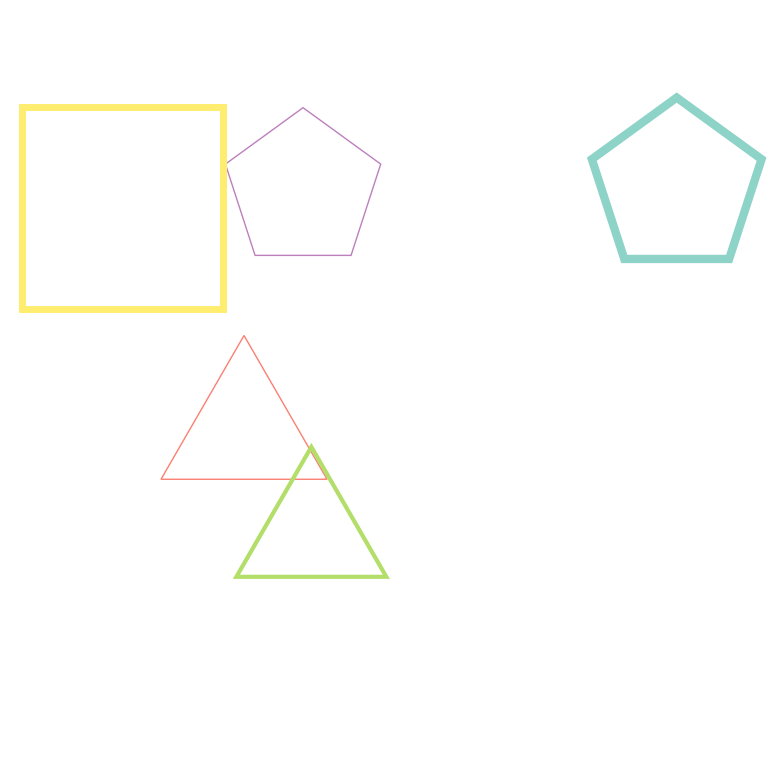[{"shape": "pentagon", "thickness": 3, "radius": 0.58, "center": [0.879, 0.757]}, {"shape": "triangle", "thickness": 0.5, "radius": 0.62, "center": [0.317, 0.44]}, {"shape": "triangle", "thickness": 1.5, "radius": 0.56, "center": [0.404, 0.307]}, {"shape": "pentagon", "thickness": 0.5, "radius": 0.53, "center": [0.394, 0.754]}, {"shape": "square", "thickness": 2.5, "radius": 0.65, "center": [0.159, 0.73]}]